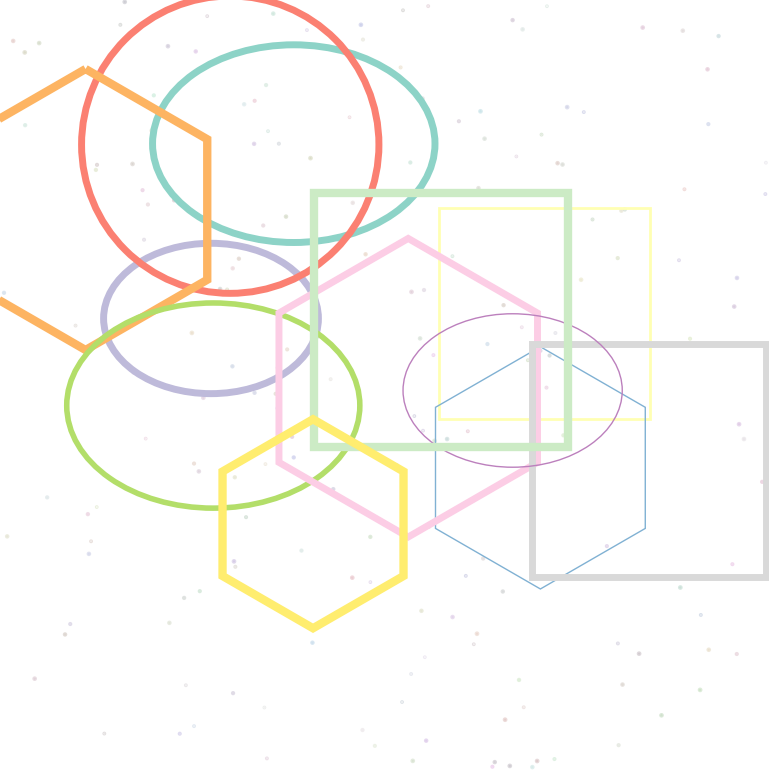[{"shape": "oval", "thickness": 2.5, "radius": 0.92, "center": [0.382, 0.813]}, {"shape": "square", "thickness": 1, "radius": 0.68, "center": [0.707, 0.593]}, {"shape": "oval", "thickness": 2.5, "radius": 0.7, "center": [0.274, 0.586]}, {"shape": "circle", "thickness": 2.5, "radius": 0.97, "center": [0.299, 0.812]}, {"shape": "hexagon", "thickness": 0.5, "radius": 0.79, "center": [0.702, 0.392]}, {"shape": "hexagon", "thickness": 3, "radius": 0.91, "center": [0.111, 0.728]}, {"shape": "oval", "thickness": 2, "radius": 0.95, "center": [0.277, 0.473]}, {"shape": "hexagon", "thickness": 2.5, "radius": 0.97, "center": [0.53, 0.496]}, {"shape": "square", "thickness": 2.5, "radius": 0.76, "center": [0.843, 0.402]}, {"shape": "oval", "thickness": 0.5, "radius": 0.71, "center": [0.666, 0.493]}, {"shape": "square", "thickness": 3, "radius": 0.82, "center": [0.573, 0.585]}, {"shape": "hexagon", "thickness": 3, "radius": 0.68, "center": [0.407, 0.32]}]